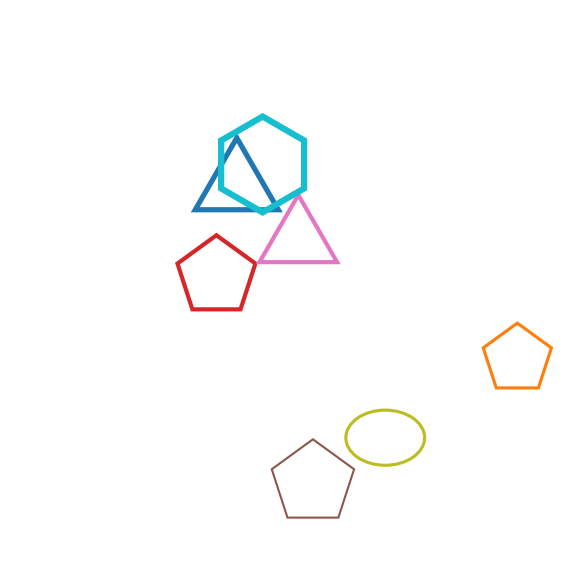[{"shape": "triangle", "thickness": 2.5, "radius": 0.41, "center": [0.41, 0.677]}, {"shape": "pentagon", "thickness": 1.5, "radius": 0.31, "center": [0.896, 0.378]}, {"shape": "pentagon", "thickness": 2, "radius": 0.35, "center": [0.375, 0.521]}, {"shape": "pentagon", "thickness": 1, "radius": 0.37, "center": [0.542, 0.163]}, {"shape": "triangle", "thickness": 2, "radius": 0.39, "center": [0.517, 0.584]}, {"shape": "oval", "thickness": 1.5, "radius": 0.34, "center": [0.667, 0.241]}, {"shape": "hexagon", "thickness": 3, "radius": 0.41, "center": [0.455, 0.714]}]